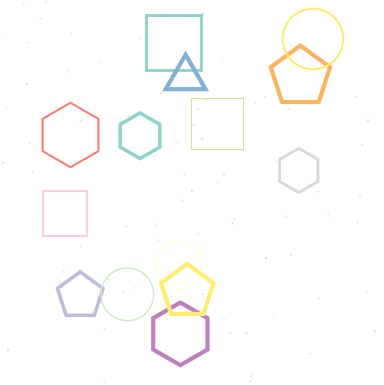[{"shape": "square", "thickness": 2, "radius": 0.36, "center": [0.45, 0.89]}, {"shape": "hexagon", "thickness": 2.5, "radius": 0.3, "center": [0.364, 0.647]}, {"shape": "circle", "thickness": 0.5, "radius": 0.31, "center": [0.467, 0.312]}, {"shape": "pentagon", "thickness": 2.5, "radius": 0.31, "center": [0.208, 0.231]}, {"shape": "hexagon", "thickness": 1.5, "radius": 0.42, "center": [0.183, 0.649]}, {"shape": "triangle", "thickness": 3, "radius": 0.3, "center": [0.482, 0.798]}, {"shape": "pentagon", "thickness": 3, "radius": 0.41, "center": [0.78, 0.8]}, {"shape": "square", "thickness": 0.5, "radius": 0.34, "center": [0.563, 0.679]}, {"shape": "square", "thickness": 1.5, "radius": 0.29, "center": [0.169, 0.445]}, {"shape": "hexagon", "thickness": 2, "radius": 0.29, "center": [0.776, 0.557]}, {"shape": "hexagon", "thickness": 3, "radius": 0.41, "center": [0.468, 0.133]}, {"shape": "circle", "thickness": 1, "radius": 0.34, "center": [0.331, 0.235]}, {"shape": "pentagon", "thickness": 3, "radius": 0.36, "center": [0.486, 0.243]}, {"shape": "circle", "thickness": 1.5, "radius": 0.39, "center": [0.813, 0.899]}]